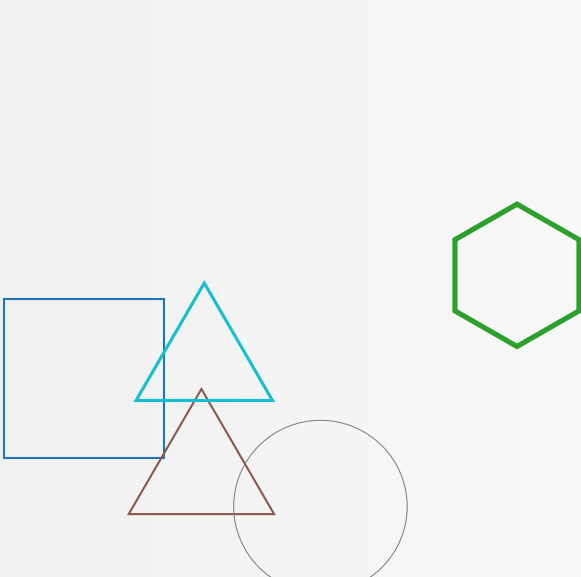[{"shape": "square", "thickness": 1, "radius": 0.69, "center": [0.144, 0.343]}, {"shape": "hexagon", "thickness": 2.5, "radius": 0.62, "center": [0.889, 0.522]}, {"shape": "triangle", "thickness": 1, "radius": 0.72, "center": [0.347, 0.181]}, {"shape": "circle", "thickness": 0.5, "radius": 0.75, "center": [0.551, 0.122]}, {"shape": "triangle", "thickness": 1.5, "radius": 0.68, "center": [0.351, 0.373]}]